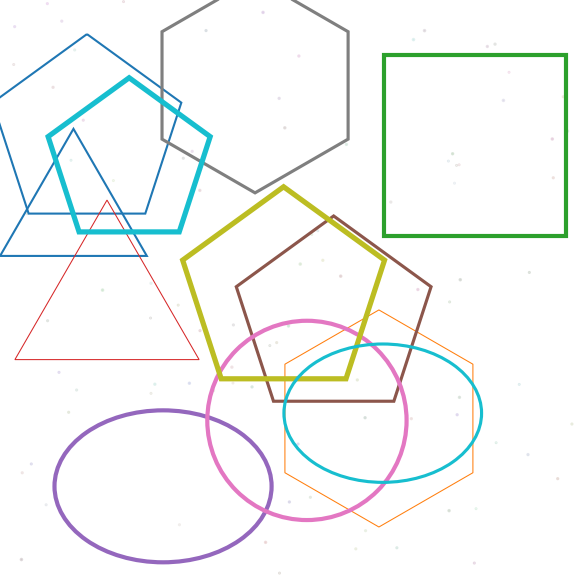[{"shape": "triangle", "thickness": 1, "radius": 0.73, "center": [0.127, 0.629]}, {"shape": "pentagon", "thickness": 1, "radius": 0.86, "center": [0.151, 0.768]}, {"shape": "hexagon", "thickness": 0.5, "radius": 0.94, "center": [0.656, 0.275]}, {"shape": "square", "thickness": 2, "radius": 0.79, "center": [0.822, 0.747]}, {"shape": "triangle", "thickness": 0.5, "radius": 0.92, "center": [0.185, 0.469]}, {"shape": "oval", "thickness": 2, "radius": 0.94, "center": [0.282, 0.157]}, {"shape": "pentagon", "thickness": 1.5, "radius": 0.89, "center": [0.578, 0.448]}, {"shape": "circle", "thickness": 2, "radius": 0.86, "center": [0.531, 0.271]}, {"shape": "hexagon", "thickness": 1.5, "radius": 0.93, "center": [0.442, 0.851]}, {"shape": "pentagon", "thickness": 2.5, "radius": 0.92, "center": [0.491, 0.492]}, {"shape": "pentagon", "thickness": 2.5, "radius": 0.74, "center": [0.224, 0.717]}, {"shape": "oval", "thickness": 1.5, "radius": 0.86, "center": [0.663, 0.284]}]